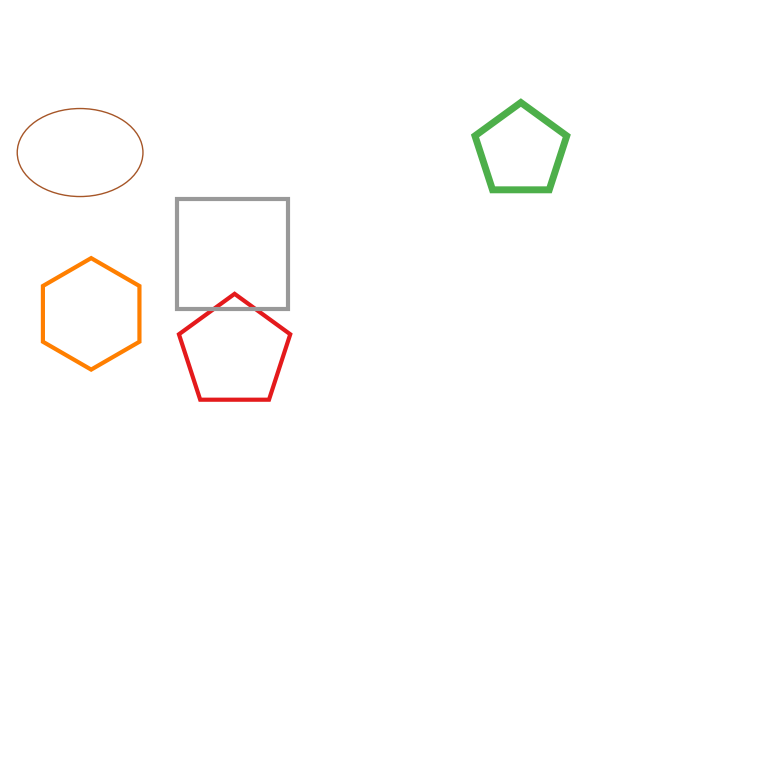[{"shape": "pentagon", "thickness": 1.5, "radius": 0.38, "center": [0.305, 0.542]}, {"shape": "pentagon", "thickness": 2.5, "radius": 0.31, "center": [0.676, 0.804]}, {"shape": "hexagon", "thickness": 1.5, "radius": 0.36, "center": [0.118, 0.592]}, {"shape": "oval", "thickness": 0.5, "radius": 0.41, "center": [0.104, 0.802]}, {"shape": "square", "thickness": 1.5, "radius": 0.36, "center": [0.302, 0.67]}]